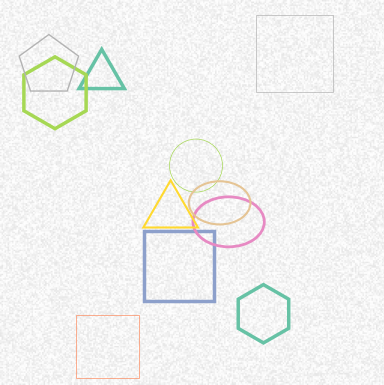[{"shape": "hexagon", "thickness": 2.5, "radius": 0.38, "center": [0.684, 0.185]}, {"shape": "triangle", "thickness": 2.5, "radius": 0.34, "center": [0.264, 0.804]}, {"shape": "square", "thickness": 0.5, "radius": 0.41, "center": [0.279, 0.101]}, {"shape": "square", "thickness": 2.5, "radius": 0.46, "center": [0.465, 0.309]}, {"shape": "oval", "thickness": 2, "radius": 0.46, "center": [0.594, 0.424]}, {"shape": "hexagon", "thickness": 2.5, "radius": 0.47, "center": [0.143, 0.759]}, {"shape": "circle", "thickness": 0.5, "radius": 0.34, "center": [0.509, 0.57]}, {"shape": "triangle", "thickness": 1.5, "radius": 0.41, "center": [0.443, 0.45]}, {"shape": "oval", "thickness": 1.5, "radius": 0.4, "center": [0.57, 0.473]}, {"shape": "pentagon", "thickness": 1, "radius": 0.41, "center": [0.127, 0.829]}, {"shape": "square", "thickness": 0.5, "radius": 0.5, "center": [0.765, 0.861]}]